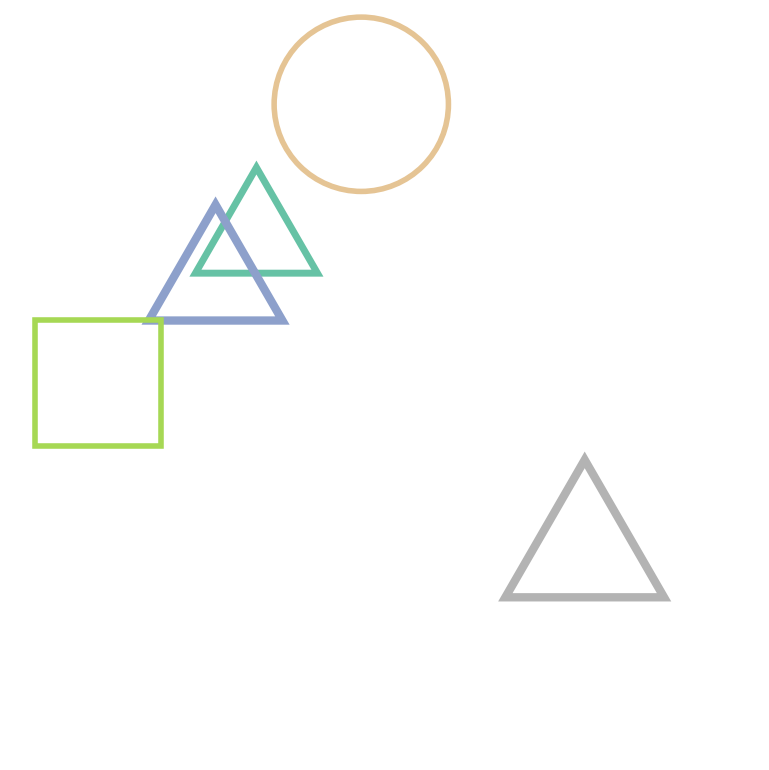[{"shape": "triangle", "thickness": 2.5, "radius": 0.46, "center": [0.333, 0.691]}, {"shape": "triangle", "thickness": 3, "radius": 0.5, "center": [0.28, 0.634]}, {"shape": "square", "thickness": 2, "radius": 0.41, "center": [0.128, 0.502]}, {"shape": "circle", "thickness": 2, "radius": 0.57, "center": [0.469, 0.865]}, {"shape": "triangle", "thickness": 3, "radius": 0.59, "center": [0.759, 0.284]}]